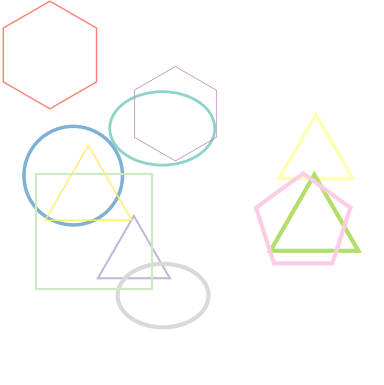[{"shape": "oval", "thickness": 2, "radius": 0.68, "center": [0.421, 0.667]}, {"shape": "triangle", "thickness": 2.5, "radius": 0.55, "center": [0.821, 0.592]}, {"shape": "triangle", "thickness": 1.5, "radius": 0.54, "center": [0.348, 0.331]}, {"shape": "hexagon", "thickness": 1, "radius": 0.7, "center": [0.13, 0.857]}, {"shape": "circle", "thickness": 2.5, "radius": 0.64, "center": [0.19, 0.544]}, {"shape": "triangle", "thickness": 3, "radius": 0.66, "center": [0.817, 0.414]}, {"shape": "pentagon", "thickness": 3, "radius": 0.64, "center": [0.788, 0.42]}, {"shape": "oval", "thickness": 3, "radius": 0.59, "center": [0.424, 0.232]}, {"shape": "hexagon", "thickness": 0.5, "radius": 0.61, "center": [0.456, 0.705]}, {"shape": "square", "thickness": 1.5, "radius": 0.75, "center": [0.244, 0.398]}, {"shape": "triangle", "thickness": 1, "radius": 0.65, "center": [0.23, 0.493]}]